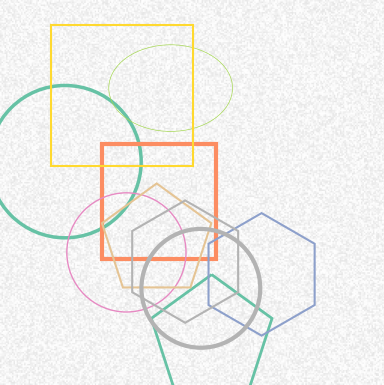[{"shape": "pentagon", "thickness": 2, "radius": 0.82, "center": [0.55, 0.122]}, {"shape": "circle", "thickness": 2.5, "radius": 0.99, "center": [0.169, 0.58]}, {"shape": "square", "thickness": 3, "radius": 0.74, "center": [0.412, 0.476]}, {"shape": "hexagon", "thickness": 1.5, "radius": 0.8, "center": [0.679, 0.287]}, {"shape": "circle", "thickness": 1, "radius": 0.77, "center": [0.328, 0.344]}, {"shape": "oval", "thickness": 0.5, "radius": 0.8, "center": [0.443, 0.771]}, {"shape": "square", "thickness": 1.5, "radius": 0.92, "center": [0.316, 0.752]}, {"shape": "pentagon", "thickness": 1.5, "radius": 0.75, "center": [0.407, 0.374]}, {"shape": "hexagon", "thickness": 1.5, "radius": 0.79, "center": [0.481, 0.321]}, {"shape": "circle", "thickness": 3, "radius": 0.77, "center": [0.522, 0.251]}]